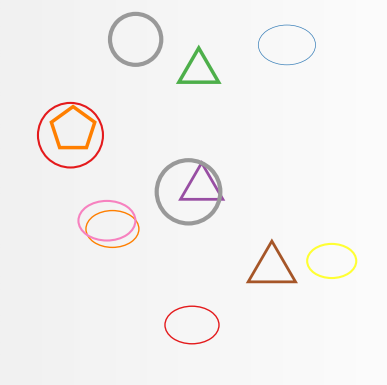[{"shape": "oval", "thickness": 1, "radius": 0.35, "center": [0.495, 0.156]}, {"shape": "circle", "thickness": 1.5, "radius": 0.42, "center": [0.182, 0.649]}, {"shape": "oval", "thickness": 0.5, "radius": 0.37, "center": [0.74, 0.883]}, {"shape": "triangle", "thickness": 2.5, "radius": 0.3, "center": [0.513, 0.816]}, {"shape": "triangle", "thickness": 2, "radius": 0.32, "center": [0.52, 0.514]}, {"shape": "oval", "thickness": 1, "radius": 0.34, "center": [0.29, 0.405]}, {"shape": "pentagon", "thickness": 2.5, "radius": 0.29, "center": [0.189, 0.664]}, {"shape": "oval", "thickness": 1.5, "radius": 0.32, "center": [0.856, 0.322]}, {"shape": "triangle", "thickness": 2, "radius": 0.35, "center": [0.702, 0.303]}, {"shape": "oval", "thickness": 1.5, "radius": 0.37, "center": [0.276, 0.427]}, {"shape": "circle", "thickness": 3, "radius": 0.33, "center": [0.35, 0.898]}, {"shape": "circle", "thickness": 3, "radius": 0.41, "center": [0.486, 0.502]}]